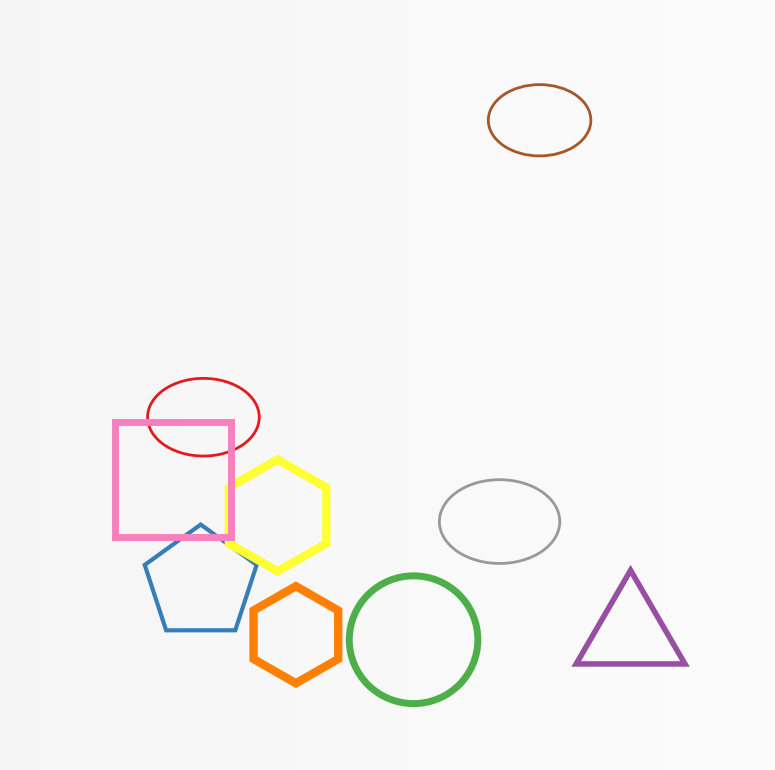[{"shape": "oval", "thickness": 1, "radius": 0.36, "center": [0.262, 0.458]}, {"shape": "pentagon", "thickness": 1.5, "radius": 0.38, "center": [0.259, 0.243]}, {"shape": "circle", "thickness": 2.5, "radius": 0.41, "center": [0.534, 0.169]}, {"shape": "triangle", "thickness": 2, "radius": 0.41, "center": [0.814, 0.178]}, {"shape": "hexagon", "thickness": 3, "radius": 0.32, "center": [0.382, 0.176]}, {"shape": "hexagon", "thickness": 3, "radius": 0.36, "center": [0.358, 0.331]}, {"shape": "oval", "thickness": 1, "radius": 0.33, "center": [0.696, 0.844]}, {"shape": "square", "thickness": 2.5, "radius": 0.37, "center": [0.223, 0.377]}, {"shape": "oval", "thickness": 1, "radius": 0.39, "center": [0.645, 0.323]}]